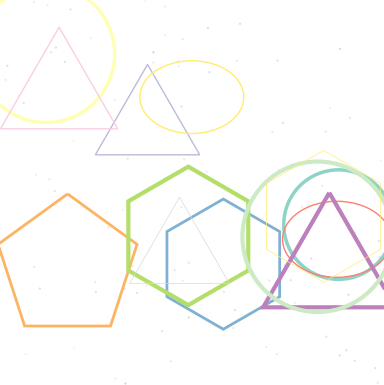[{"shape": "circle", "thickness": 2.5, "radius": 0.71, "center": [0.879, 0.417]}, {"shape": "circle", "thickness": 2.5, "radius": 0.89, "center": [0.119, 0.86]}, {"shape": "triangle", "thickness": 1, "radius": 0.78, "center": [0.383, 0.676]}, {"shape": "oval", "thickness": 1, "radius": 0.71, "center": [0.875, 0.378]}, {"shape": "hexagon", "thickness": 2, "radius": 0.85, "center": [0.58, 0.314]}, {"shape": "pentagon", "thickness": 2, "radius": 0.95, "center": [0.176, 0.307]}, {"shape": "hexagon", "thickness": 3, "radius": 0.9, "center": [0.489, 0.387]}, {"shape": "triangle", "thickness": 1, "radius": 0.88, "center": [0.153, 0.753]}, {"shape": "triangle", "thickness": 0.5, "radius": 0.75, "center": [0.466, 0.338]}, {"shape": "triangle", "thickness": 3, "radius": 0.99, "center": [0.855, 0.301]}, {"shape": "circle", "thickness": 3, "radius": 0.98, "center": [0.825, 0.385]}, {"shape": "hexagon", "thickness": 0.5, "radius": 0.86, "center": [0.841, 0.438]}, {"shape": "oval", "thickness": 1, "radius": 0.68, "center": [0.498, 0.748]}]